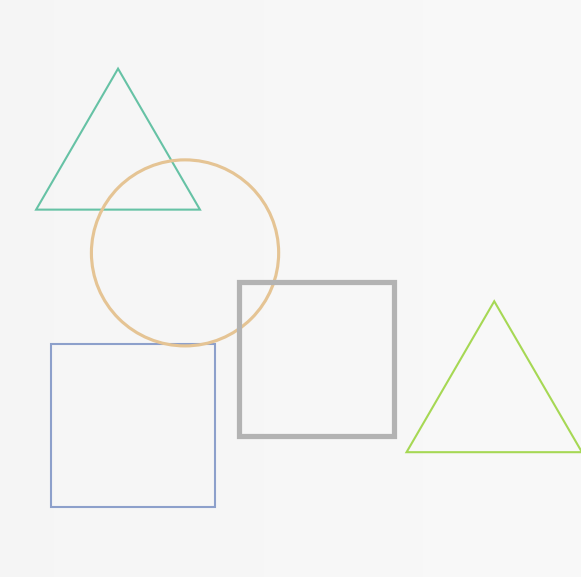[{"shape": "triangle", "thickness": 1, "radius": 0.81, "center": [0.203, 0.718]}, {"shape": "square", "thickness": 1, "radius": 0.71, "center": [0.229, 0.262]}, {"shape": "triangle", "thickness": 1, "radius": 0.87, "center": [0.85, 0.303]}, {"shape": "circle", "thickness": 1.5, "radius": 0.81, "center": [0.318, 0.561]}, {"shape": "square", "thickness": 2.5, "radius": 0.67, "center": [0.544, 0.377]}]